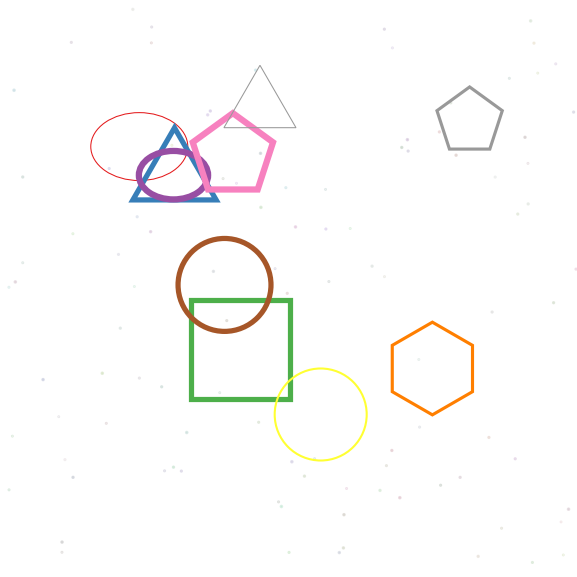[{"shape": "oval", "thickness": 0.5, "radius": 0.42, "center": [0.241, 0.745]}, {"shape": "triangle", "thickness": 2.5, "radius": 0.42, "center": [0.302, 0.695]}, {"shape": "square", "thickness": 2.5, "radius": 0.43, "center": [0.417, 0.394]}, {"shape": "oval", "thickness": 3, "radius": 0.3, "center": [0.3, 0.696]}, {"shape": "hexagon", "thickness": 1.5, "radius": 0.4, "center": [0.749, 0.361]}, {"shape": "circle", "thickness": 1, "radius": 0.4, "center": [0.555, 0.281]}, {"shape": "circle", "thickness": 2.5, "radius": 0.4, "center": [0.389, 0.506]}, {"shape": "pentagon", "thickness": 3, "radius": 0.37, "center": [0.403, 0.73]}, {"shape": "pentagon", "thickness": 1.5, "radius": 0.3, "center": [0.813, 0.789]}, {"shape": "triangle", "thickness": 0.5, "radius": 0.36, "center": [0.45, 0.814]}]